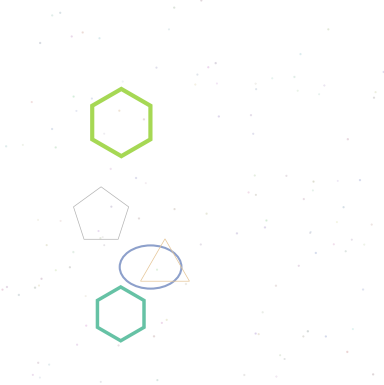[{"shape": "hexagon", "thickness": 2.5, "radius": 0.35, "center": [0.314, 0.185]}, {"shape": "oval", "thickness": 1.5, "radius": 0.4, "center": [0.391, 0.306]}, {"shape": "hexagon", "thickness": 3, "radius": 0.44, "center": [0.315, 0.682]}, {"shape": "triangle", "thickness": 0.5, "radius": 0.37, "center": [0.429, 0.306]}, {"shape": "pentagon", "thickness": 0.5, "radius": 0.38, "center": [0.263, 0.439]}]